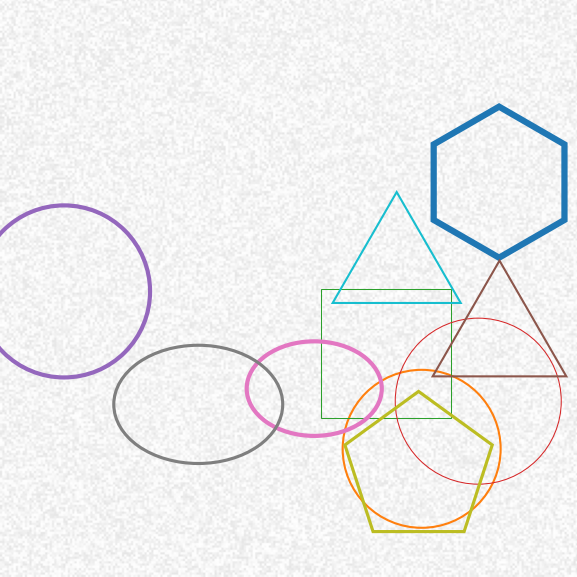[{"shape": "hexagon", "thickness": 3, "radius": 0.65, "center": [0.864, 0.684]}, {"shape": "circle", "thickness": 1, "radius": 0.68, "center": [0.73, 0.222]}, {"shape": "square", "thickness": 0.5, "radius": 0.56, "center": [0.668, 0.387]}, {"shape": "circle", "thickness": 0.5, "radius": 0.72, "center": [0.828, 0.304]}, {"shape": "circle", "thickness": 2, "radius": 0.74, "center": [0.111, 0.495]}, {"shape": "triangle", "thickness": 1, "radius": 0.67, "center": [0.865, 0.414]}, {"shape": "oval", "thickness": 2, "radius": 0.58, "center": [0.544, 0.326]}, {"shape": "oval", "thickness": 1.5, "radius": 0.73, "center": [0.343, 0.299]}, {"shape": "pentagon", "thickness": 1.5, "radius": 0.67, "center": [0.725, 0.187]}, {"shape": "triangle", "thickness": 1, "radius": 0.64, "center": [0.687, 0.539]}]